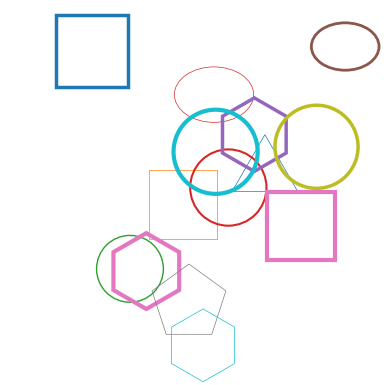[{"shape": "triangle", "thickness": 0.5, "radius": 0.49, "center": [0.688, 0.552]}, {"shape": "square", "thickness": 2.5, "radius": 0.47, "center": [0.238, 0.869]}, {"shape": "square", "thickness": 0.5, "radius": 0.45, "center": [0.475, 0.468]}, {"shape": "circle", "thickness": 1, "radius": 0.43, "center": [0.338, 0.302]}, {"shape": "oval", "thickness": 0.5, "radius": 0.51, "center": [0.556, 0.754]}, {"shape": "circle", "thickness": 1.5, "radius": 0.5, "center": [0.593, 0.513]}, {"shape": "hexagon", "thickness": 2.5, "radius": 0.48, "center": [0.661, 0.65]}, {"shape": "oval", "thickness": 2, "radius": 0.44, "center": [0.897, 0.879]}, {"shape": "hexagon", "thickness": 3, "radius": 0.49, "center": [0.38, 0.296]}, {"shape": "square", "thickness": 3, "radius": 0.44, "center": [0.781, 0.413]}, {"shape": "pentagon", "thickness": 0.5, "radius": 0.5, "center": [0.491, 0.213]}, {"shape": "circle", "thickness": 2.5, "radius": 0.54, "center": [0.822, 0.619]}, {"shape": "circle", "thickness": 3, "radius": 0.55, "center": [0.56, 0.606]}, {"shape": "hexagon", "thickness": 0.5, "radius": 0.47, "center": [0.527, 0.103]}]